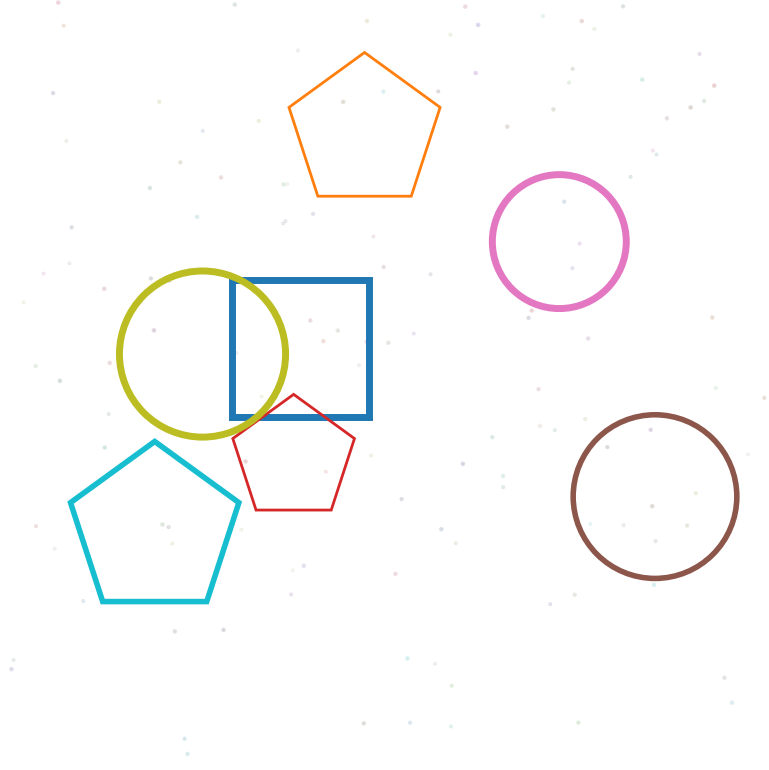[{"shape": "square", "thickness": 2.5, "radius": 0.45, "center": [0.39, 0.547]}, {"shape": "pentagon", "thickness": 1, "radius": 0.52, "center": [0.473, 0.829]}, {"shape": "pentagon", "thickness": 1, "radius": 0.42, "center": [0.381, 0.405]}, {"shape": "circle", "thickness": 2, "radius": 0.53, "center": [0.851, 0.355]}, {"shape": "circle", "thickness": 2.5, "radius": 0.43, "center": [0.726, 0.686]}, {"shape": "circle", "thickness": 2.5, "radius": 0.54, "center": [0.263, 0.54]}, {"shape": "pentagon", "thickness": 2, "radius": 0.57, "center": [0.201, 0.312]}]